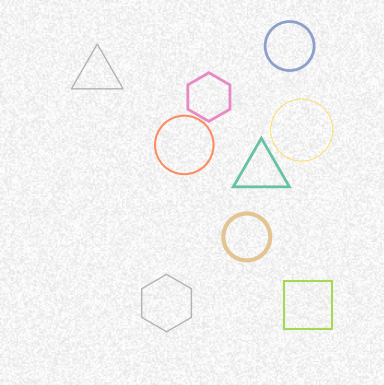[{"shape": "triangle", "thickness": 2, "radius": 0.42, "center": [0.679, 0.557]}, {"shape": "circle", "thickness": 1.5, "radius": 0.38, "center": [0.479, 0.624]}, {"shape": "circle", "thickness": 2, "radius": 0.32, "center": [0.752, 0.88]}, {"shape": "hexagon", "thickness": 2, "radius": 0.32, "center": [0.543, 0.748]}, {"shape": "square", "thickness": 1.5, "radius": 0.31, "center": [0.799, 0.209]}, {"shape": "circle", "thickness": 0.5, "radius": 0.4, "center": [0.784, 0.662]}, {"shape": "circle", "thickness": 3, "radius": 0.3, "center": [0.641, 0.384]}, {"shape": "hexagon", "thickness": 1, "radius": 0.37, "center": [0.433, 0.213]}, {"shape": "triangle", "thickness": 1, "radius": 0.39, "center": [0.253, 0.808]}]